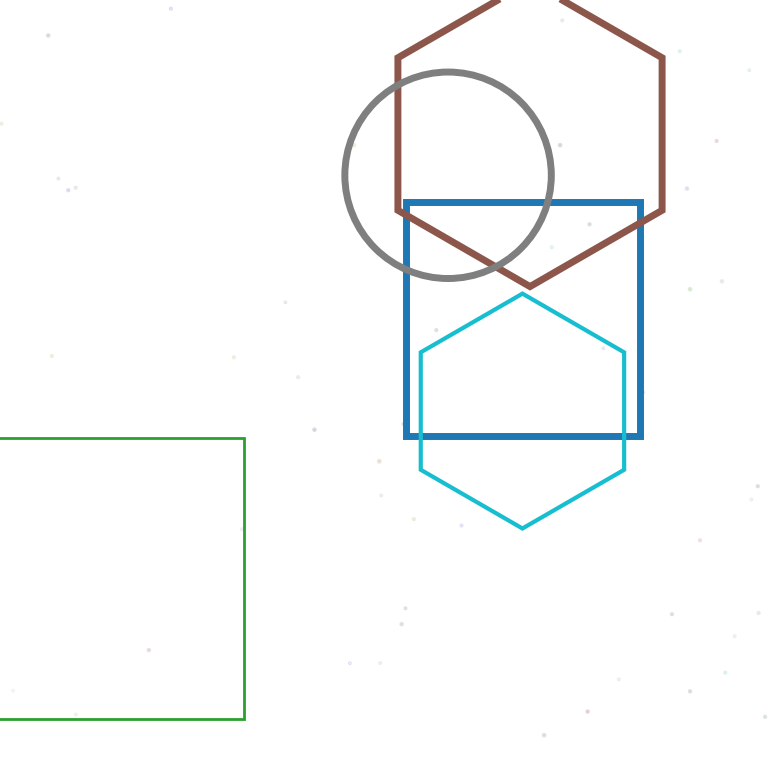[{"shape": "square", "thickness": 2.5, "radius": 0.76, "center": [0.679, 0.585]}, {"shape": "square", "thickness": 1, "radius": 0.91, "center": [0.135, 0.248]}, {"shape": "hexagon", "thickness": 2.5, "radius": 0.99, "center": [0.688, 0.826]}, {"shape": "circle", "thickness": 2.5, "radius": 0.67, "center": [0.582, 0.772]}, {"shape": "hexagon", "thickness": 1.5, "radius": 0.76, "center": [0.679, 0.466]}]